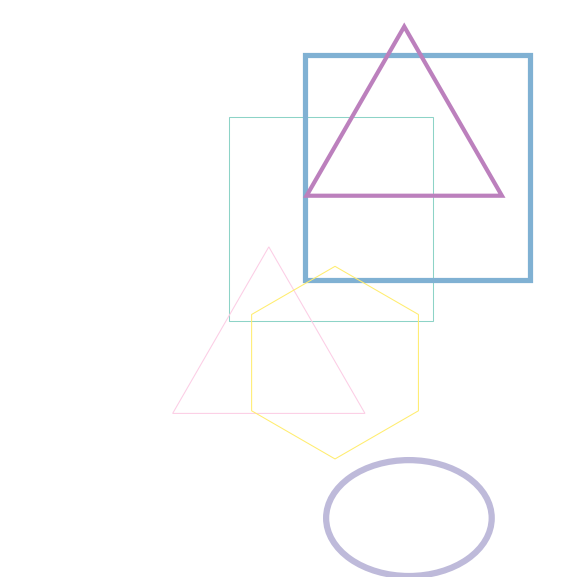[{"shape": "square", "thickness": 0.5, "radius": 0.88, "center": [0.573, 0.62]}, {"shape": "oval", "thickness": 3, "radius": 0.72, "center": [0.708, 0.102]}, {"shape": "square", "thickness": 2.5, "radius": 0.97, "center": [0.723, 0.709]}, {"shape": "triangle", "thickness": 0.5, "radius": 0.96, "center": [0.465, 0.379]}, {"shape": "triangle", "thickness": 2, "radius": 0.98, "center": [0.7, 0.758]}, {"shape": "hexagon", "thickness": 0.5, "radius": 0.83, "center": [0.58, 0.371]}]